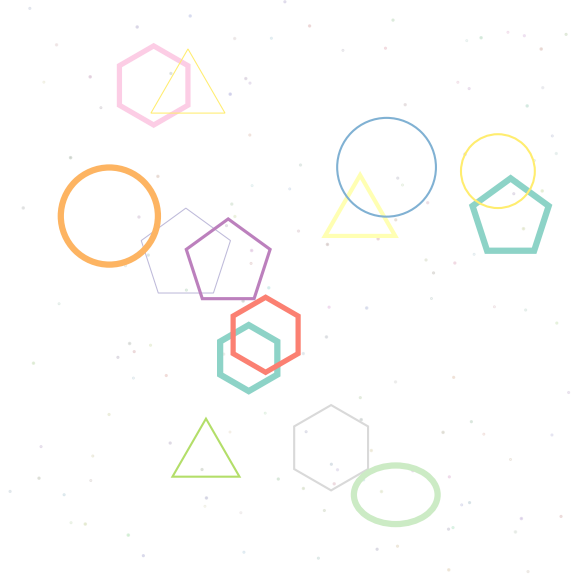[{"shape": "hexagon", "thickness": 3, "radius": 0.29, "center": [0.431, 0.379]}, {"shape": "pentagon", "thickness": 3, "radius": 0.35, "center": [0.884, 0.621]}, {"shape": "triangle", "thickness": 2, "radius": 0.35, "center": [0.624, 0.626]}, {"shape": "pentagon", "thickness": 0.5, "radius": 0.41, "center": [0.322, 0.557]}, {"shape": "hexagon", "thickness": 2.5, "radius": 0.32, "center": [0.46, 0.419]}, {"shape": "circle", "thickness": 1, "radius": 0.43, "center": [0.669, 0.71]}, {"shape": "circle", "thickness": 3, "radius": 0.42, "center": [0.189, 0.625]}, {"shape": "triangle", "thickness": 1, "radius": 0.33, "center": [0.357, 0.207]}, {"shape": "hexagon", "thickness": 2.5, "radius": 0.34, "center": [0.266, 0.851]}, {"shape": "hexagon", "thickness": 1, "radius": 0.37, "center": [0.573, 0.224]}, {"shape": "pentagon", "thickness": 1.5, "radius": 0.38, "center": [0.395, 0.544]}, {"shape": "oval", "thickness": 3, "radius": 0.36, "center": [0.685, 0.142]}, {"shape": "triangle", "thickness": 0.5, "radius": 0.37, "center": [0.325, 0.84]}, {"shape": "circle", "thickness": 1, "radius": 0.32, "center": [0.862, 0.703]}]